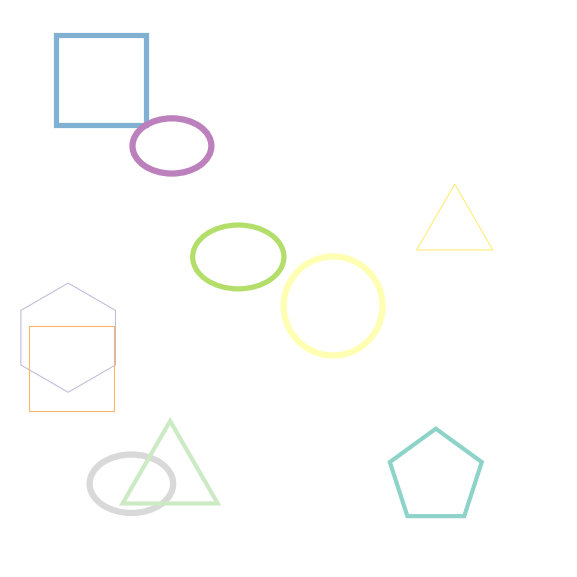[{"shape": "pentagon", "thickness": 2, "radius": 0.42, "center": [0.755, 0.173]}, {"shape": "circle", "thickness": 3, "radius": 0.43, "center": [0.577, 0.469]}, {"shape": "hexagon", "thickness": 0.5, "radius": 0.47, "center": [0.118, 0.414]}, {"shape": "square", "thickness": 2.5, "radius": 0.39, "center": [0.175, 0.861]}, {"shape": "square", "thickness": 0.5, "radius": 0.37, "center": [0.124, 0.361]}, {"shape": "oval", "thickness": 2.5, "radius": 0.39, "center": [0.413, 0.554]}, {"shape": "oval", "thickness": 3, "radius": 0.36, "center": [0.228, 0.161]}, {"shape": "oval", "thickness": 3, "radius": 0.34, "center": [0.298, 0.746]}, {"shape": "triangle", "thickness": 2, "radius": 0.48, "center": [0.295, 0.175]}, {"shape": "triangle", "thickness": 0.5, "radius": 0.38, "center": [0.787, 0.604]}]